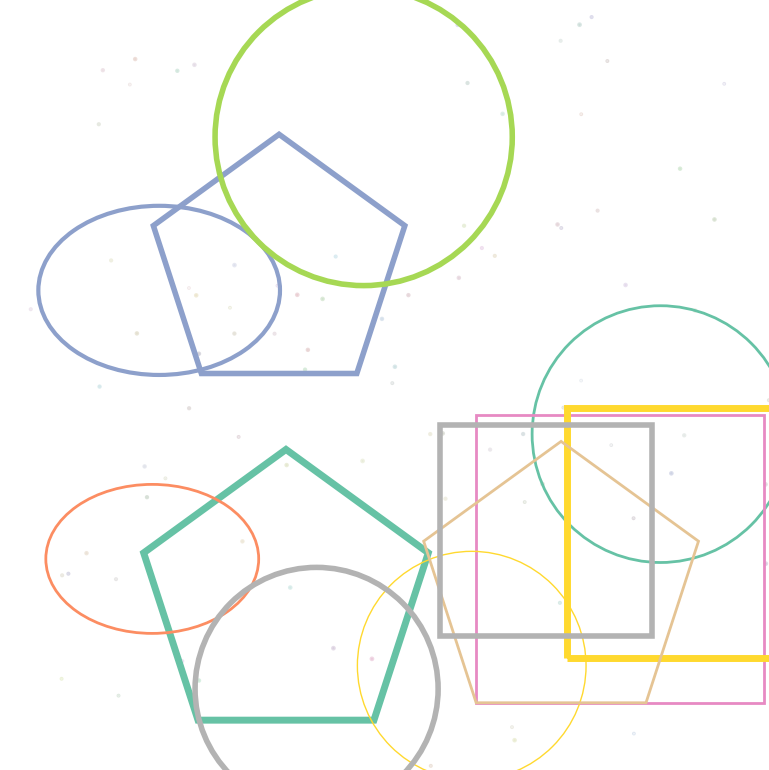[{"shape": "pentagon", "thickness": 2.5, "radius": 0.97, "center": [0.371, 0.222]}, {"shape": "circle", "thickness": 1, "radius": 0.83, "center": [0.858, 0.436]}, {"shape": "oval", "thickness": 1, "radius": 0.69, "center": [0.198, 0.274]}, {"shape": "pentagon", "thickness": 2, "radius": 0.86, "center": [0.362, 0.654]}, {"shape": "oval", "thickness": 1.5, "radius": 0.78, "center": [0.207, 0.623]}, {"shape": "square", "thickness": 1, "radius": 0.94, "center": [0.805, 0.274]}, {"shape": "circle", "thickness": 2, "radius": 0.96, "center": [0.472, 0.822]}, {"shape": "circle", "thickness": 0.5, "radius": 0.74, "center": [0.613, 0.135]}, {"shape": "square", "thickness": 2.5, "radius": 0.81, "center": [0.899, 0.308]}, {"shape": "pentagon", "thickness": 1, "radius": 0.94, "center": [0.729, 0.239]}, {"shape": "circle", "thickness": 2, "radius": 0.79, "center": [0.411, 0.105]}, {"shape": "square", "thickness": 2, "radius": 0.69, "center": [0.709, 0.311]}]